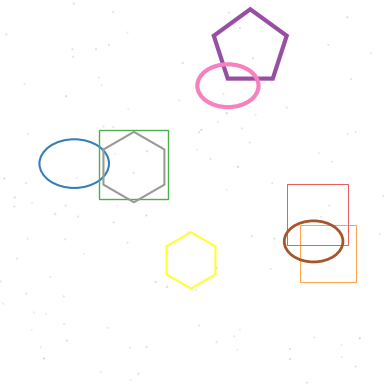[{"shape": "square", "thickness": 0.5, "radius": 0.39, "center": [0.825, 0.442]}, {"shape": "oval", "thickness": 1.5, "radius": 0.45, "center": [0.193, 0.575]}, {"shape": "square", "thickness": 1, "radius": 0.45, "center": [0.347, 0.572]}, {"shape": "pentagon", "thickness": 3, "radius": 0.5, "center": [0.65, 0.876]}, {"shape": "square", "thickness": 0.5, "radius": 0.37, "center": [0.852, 0.341]}, {"shape": "hexagon", "thickness": 1.5, "radius": 0.37, "center": [0.496, 0.324]}, {"shape": "oval", "thickness": 2, "radius": 0.38, "center": [0.815, 0.373]}, {"shape": "oval", "thickness": 3, "radius": 0.4, "center": [0.592, 0.777]}, {"shape": "hexagon", "thickness": 1.5, "radius": 0.46, "center": [0.348, 0.566]}]